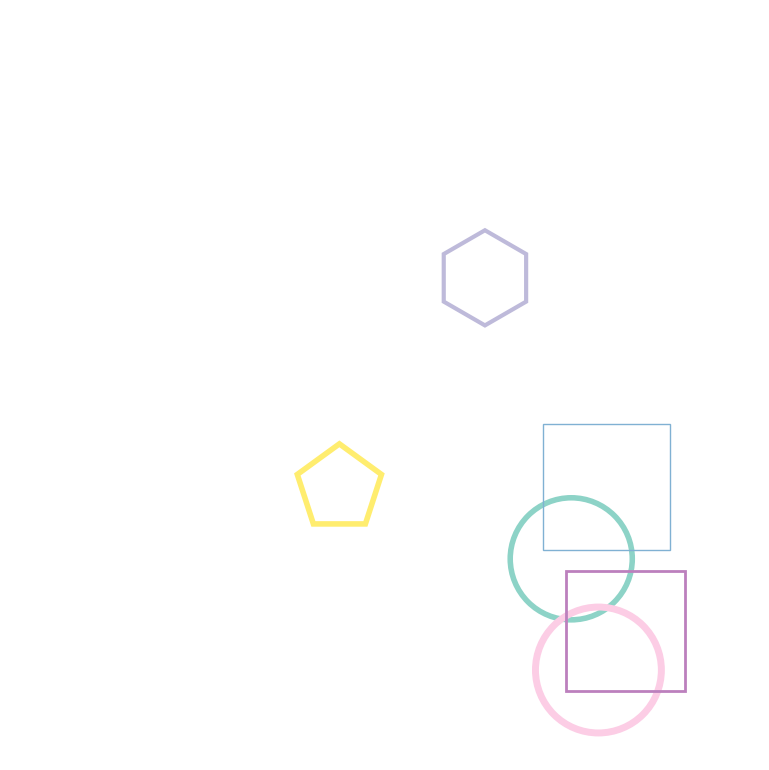[{"shape": "circle", "thickness": 2, "radius": 0.4, "center": [0.742, 0.274]}, {"shape": "hexagon", "thickness": 1.5, "radius": 0.31, "center": [0.63, 0.639]}, {"shape": "square", "thickness": 0.5, "radius": 0.41, "center": [0.788, 0.367]}, {"shape": "circle", "thickness": 2.5, "radius": 0.41, "center": [0.777, 0.13]}, {"shape": "square", "thickness": 1, "radius": 0.39, "center": [0.813, 0.18]}, {"shape": "pentagon", "thickness": 2, "radius": 0.29, "center": [0.441, 0.366]}]